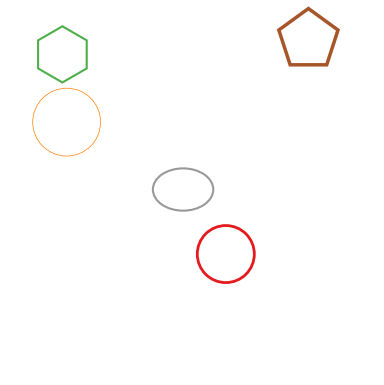[{"shape": "circle", "thickness": 2, "radius": 0.37, "center": [0.586, 0.34]}, {"shape": "hexagon", "thickness": 1.5, "radius": 0.36, "center": [0.162, 0.859]}, {"shape": "circle", "thickness": 0.5, "radius": 0.44, "center": [0.173, 0.683]}, {"shape": "pentagon", "thickness": 2.5, "radius": 0.4, "center": [0.801, 0.897]}, {"shape": "oval", "thickness": 1.5, "radius": 0.39, "center": [0.476, 0.508]}]